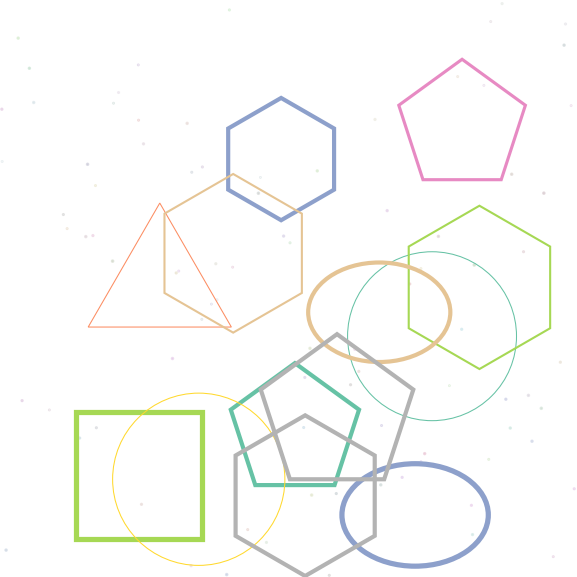[{"shape": "pentagon", "thickness": 2, "radius": 0.58, "center": [0.511, 0.254]}, {"shape": "circle", "thickness": 0.5, "radius": 0.73, "center": [0.748, 0.417]}, {"shape": "triangle", "thickness": 0.5, "radius": 0.72, "center": [0.277, 0.504]}, {"shape": "oval", "thickness": 2.5, "radius": 0.63, "center": [0.719, 0.107]}, {"shape": "hexagon", "thickness": 2, "radius": 0.53, "center": [0.487, 0.724]}, {"shape": "pentagon", "thickness": 1.5, "radius": 0.58, "center": [0.8, 0.781]}, {"shape": "square", "thickness": 2.5, "radius": 0.55, "center": [0.241, 0.176]}, {"shape": "hexagon", "thickness": 1, "radius": 0.71, "center": [0.83, 0.502]}, {"shape": "circle", "thickness": 0.5, "radius": 0.75, "center": [0.344, 0.169]}, {"shape": "hexagon", "thickness": 1, "radius": 0.69, "center": [0.404, 0.561]}, {"shape": "oval", "thickness": 2, "radius": 0.62, "center": [0.657, 0.458]}, {"shape": "hexagon", "thickness": 2, "radius": 0.7, "center": [0.528, 0.141]}, {"shape": "pentagon", "thickness": 2, "radius": 0.69, "center": [0.584, 0.282]}]